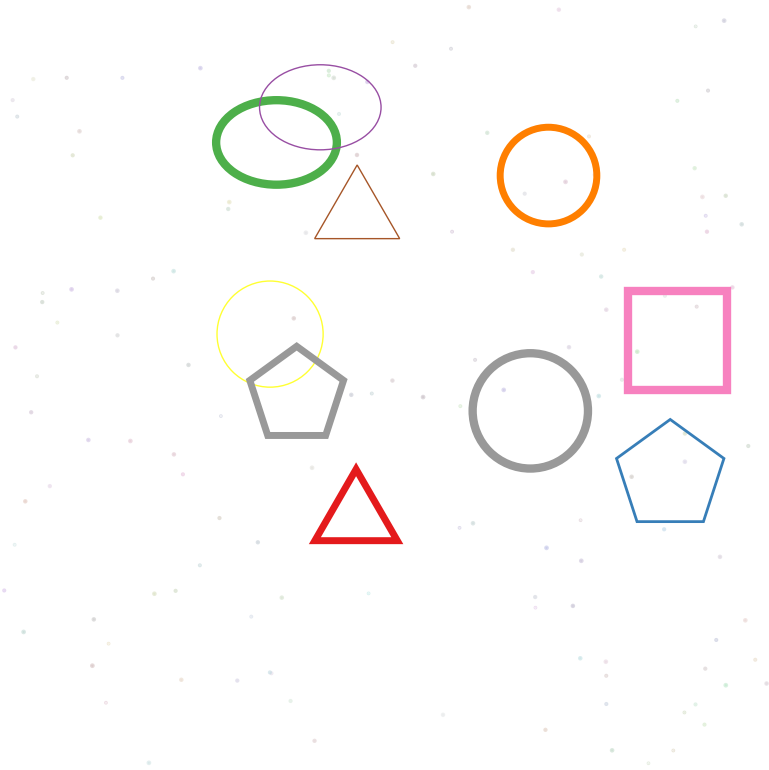[{"shape": "triangle", "thickness": 2.5, "radius": 0.31, "center": [0.462, 0.329]}, {"shape": "pentagon", "thickness": 1, "radius": 0.37, "center": [0.87, 0.382]}, {"shape": "oval", "thickness": 3, "radius": 0.39, "center": [0.359, 0.815]}, {"shape": "oval", "thickness": 0.5, "radius": 0.39, "center": [0.416, 0.861]}, {"shape": "circle", "thickness": 2.5, "radius": 0.31, "center": [0.712, 0.772]}, {"shape": "circle", "thickness": 0.5, "radius": 0.34, "center": [0.351, 0.566]}, {"shape": "triangle", "thickness": 0.5, "radius": 0.32, "center": [0.464, 0.722]}, {"shape": "square", "thickness": 3, "radius": 0.32, "center": [0.88, 0.558]}, {"shape": "circle", "thickness": 3, "radius": 0.37, "center": [0.689, 0.466]}, {"shape": "pentagon", "thickness": 2.5, "radius": 0.32, "center": [0.385, 0.486]}]